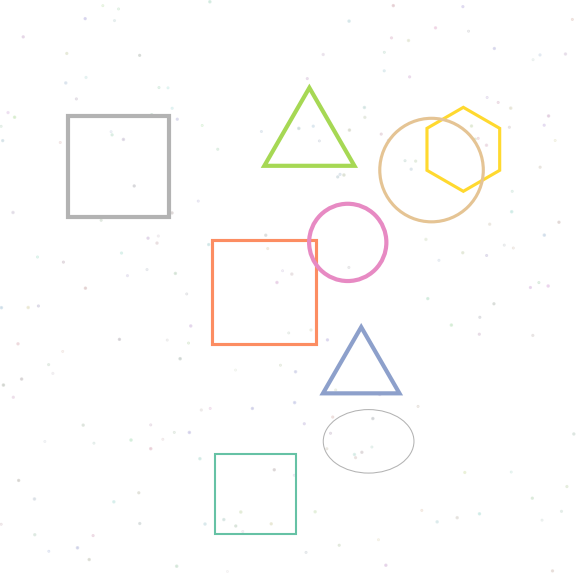[{"shape": "square", "thickness": 1, "radius": 0.35, "center": [0.443, 0.144]}, {"shape": "square", "thickness": 1.5, "radius": 0.45, "center": [0.457, 0.493]}, {"shape": "triangle", "thickness": 2, "radius": 0.38, "center": [0.625, 0.356]}, {"shape": "circle", "thickness": 2, "radius": 0.33, "center": [0.602, 0.579]}, {"shape": "triangle", "thickness": 2, "radius": 0.45, "center": [0.536, 0.757]}, {"shape": "hexagon", "thickness": 1.5, "radius": 0.36, "center": [0.802, 0.741]}, {"shape": "circle", "thickness": 1.5, "radius": 0.45, "center": [0.747, 0.705]}, {"shape": "square", "thickness": 2, "radius": 0.44, "center": [0.205, 0.712]}, {"shape": "oval", "thickness": 0.5, "radius": 0.39, "center": [0.638, 0.235]}]